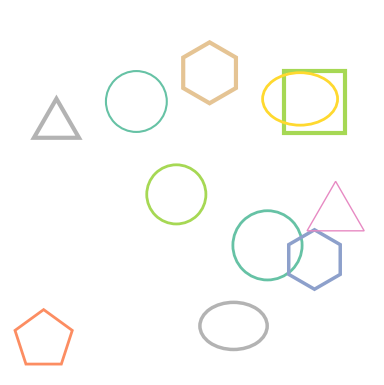[{"shape": "circle", "thickness": 1.5, "radius": 0.4, "center": [0.354, 0.736]}, {"shape": "circle", "thickness": 2, "radius": 0.45, "center": [0.695, 0.363]}, {"shape": "pentagon", "thickness": 2, "radius": 0.39, "center": [0.113, 0.118]}, {"shape": "hexagon", "thickness": 2.5, "radius": 0.39, "center": [0.817, 0.326]}, {"shape": "triangle", "thickness": 1, "radius": 0.43, "center": [0.872, 0.443]}, {"shape": "square", "thickness": 3, "radius": 0.4, "center": [0.817, 0.735]}, {"shape": "circle", "thickness": 2, "radius": 0.38, "center": [0.458, 0.495]}, {"shape": "oval", "thickness": 2, "radius": 0.49, "center": [0.779, 0.743]}, {"shape": "hexagon", "thickness": 3, "radius": 0.4, "center": [0.544, 0.811]}, {"shape": "oval", "thickness": 2.5, "radius": 0.44, "center": [0.607, 0.153]}, {"shape": "triangle", "thickness": 3, "radius": 0.34, "center": [0.147, 0.676]}]